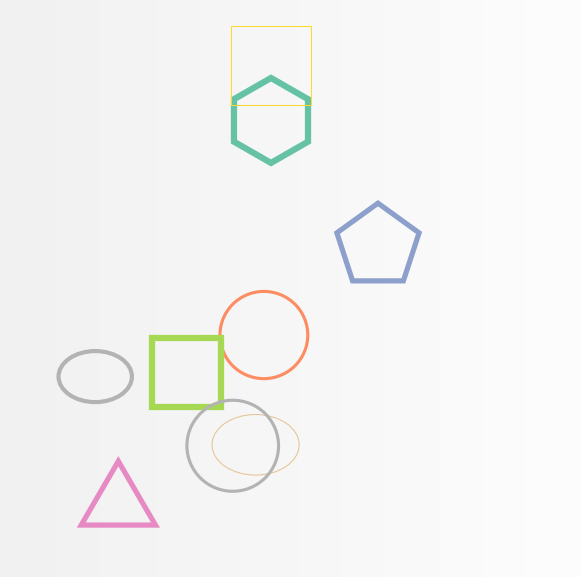[{"shape": "hexagon", "thickness": 3, "radius": 0.37, "center": [0.466, 0.791]}, {"shape": "circle", "thickness": 1.5, "radius": 0.38, "center": [0.454, 0.419]}, {"shape": "pentagon", "thickness": 2.5, "radius": 0.37, "center": [0.65, 0.573]}, {"shape": "triangle", "thickness": 2.5, "radius": 0.37, "center": [0.204, 0.127]}, {"shape": "square", "thickness": 3, "radius": 0.3, "center": [0.322, 0.354]}, {"shape": "square", "thickness": 0.5, "radius": 0.34, "center": [0.466, 0.886]}, {"shape": "oval", "thickness": 0.5, "radius": 0.37, "center": [0.44, 0.229]}, {"shape": "circle", "thickness": 1.5, "radius": 0.39, "center": [0.4, 0.227]}, {"shape": "oval", "thickness": 2, "radius": 0.32, "center": [0.164, 0.347]}]